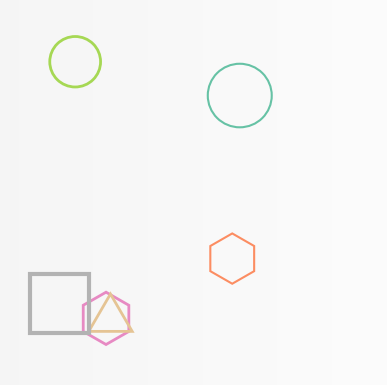[{"shape": "circle", "thickness": 1.5, "radius": 0.41, "center": [0.619, 0.752]}, {"shape": "hexagon", "thickness": 1.5, "radius": 0.33, "center": [0.599, 0.328]}, {"shape": "hexagon", "thickness": 2, "radius": 0.34, "center": [0.274, 0.173]}, {"shape": "circle", "thickness": 2, "radius": 0.33, "center": [0.194, 0.84]}, {"shape": "triangle", "thickness": 2, "radius": 0.32, "center": [0.285, 0.172]}, {"shape": "square", "thickness": 3, "radius": 0.38, "center": [0.154, 0.213]}]